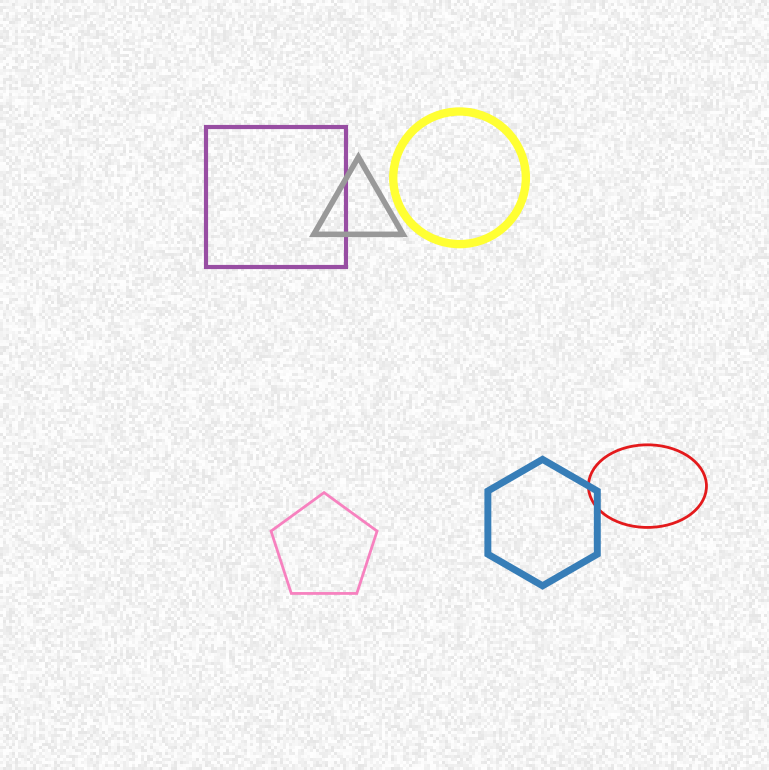[{"shape": "oval", "thickness": 1, "radius": 0.38, "center": [0.841, 0.369]}, {"shape": "hexagon", "thickness": 2.5, "radius": 0.41, "center": [0.705, 0.321]}, {"shape": "square", "thickness": 1.5, "radius": 0.45, "center": [0.358, 0.744]}, {"shape": "circle", "thickness": 3, "radius": 0.43, "center": [0.597, 0.769]}, {"shape": "pentagon", "thickness": 1, "radius": 0.36, "center": [0.421, 0.288]}, {"shape": "triangle", "thickness": 2, "radius": 0.33, "center": [0.465, 0.729]}]